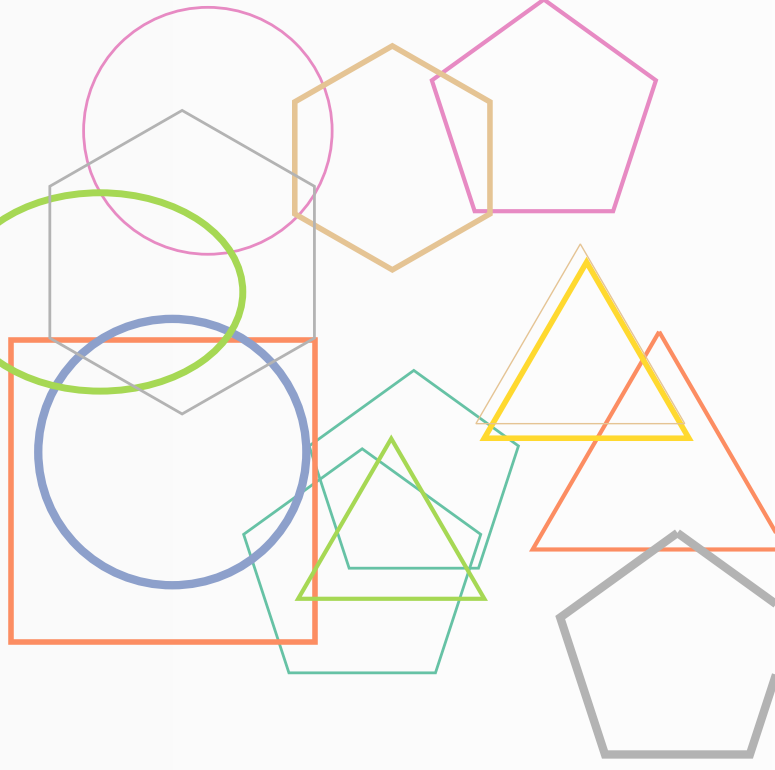[{"shape": "pentagon", "thickness": 1, "radius": 0.71, "center": [0.534, 0.377]}, {"shape": "pentagon", "thickness": 1, "radius": 0.8, "center": [0.467, 0.256]}, {"shape": "square", "thickness": 2, "radius": 0.98, "center": [0.211, 0.363]}, {"shape": "triangle", "thickness": 1.5, "radius": 0.94, "center": [0.851, 0.381]}, {"shape": "circle", "thickness": 3, "radius": 0.86, "center": [0.222, 0.413]}, {"shape": "pentagon", "thickness": 1.5, "radius": 0.76, "center": [0.702, 0.849]}, {"shape": "circle", "thickness": 1, "radius": 0.8, "center": [0.268, 0.83]}, {"shape": "triangle", "thickness": 1.5, "radius": 0.69, "center": [0.505, 0.292]}, {"shape": "oval", "thickness": 2.5, "radius": 0.92, "center": [0.129, 0.621]}, {"shape": "triangle", "thickness": 2, "radius": 0.76, "center": [0.757, 0.507]}, {"shape": "triangle", "thickness": 0.5, "radius": 0.78, "center": [0.749, 0.528]}, {"shape": "hexagon", "thickness": 2, "radius": 0.73, "center": [0.506, 0.795]}, {"shape": "hexagon", "thickness": 1, "radius": 0.99, "center": [0.235, 0.659]}, {"shape": "pentagon", "thickness": 3, "radius": 0.8, "center": [0.874, 0.149]}]